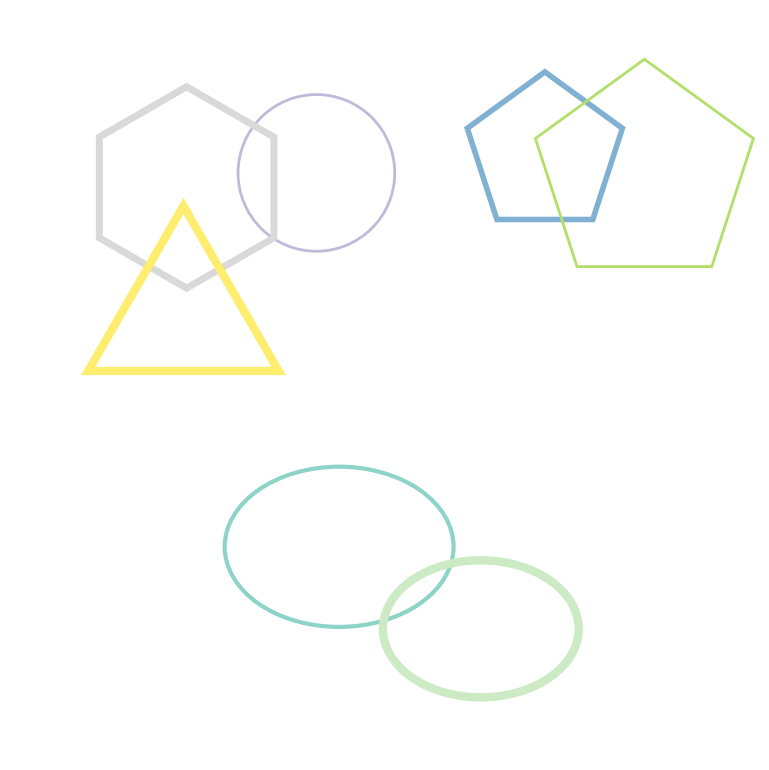[{"shape": "oval", "thickness": 1.5, "radius": 0.74, "center": [0.44, 0.29]}, {"shape": "circle", "thickness": 1, "radius": 0.51, "center": [0.411, 0.775]}, {"shape": "pentagon", "thickness": 2, "radius": 0.53, "center": [0.708, 0.801]}, {"shape": "pentagon", "thickness": 1, "radius": 0.74, "center": [0.837, 0.774]}, {"shape": "hexagon", "thickness": 2.5, "radius": 0.65, "center": [0.242, 0.757]}, {"shape": "oval", "thickness": 3, "radius": 0.64, "center": [0.624, 0.183]}, {"shape": "triangle", "thickness": 3, "radius": 0.71, "center": [0.238, 0.59]}]